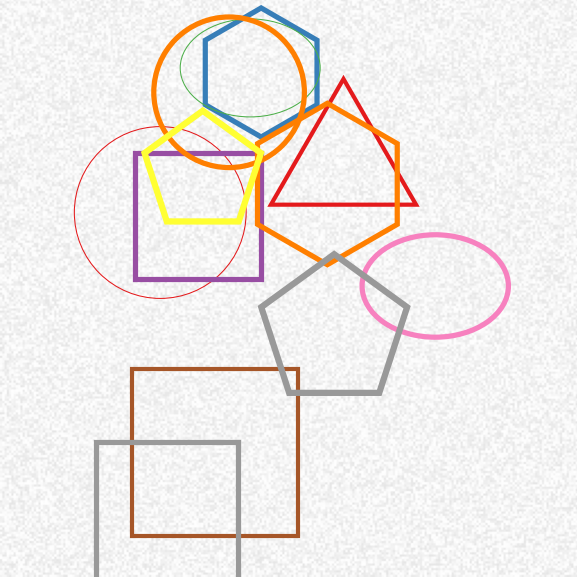[{"shape": "circle", "thickness": 0.5, "radius": 0.74, "center": [0.277, 0.631]}, {"shape": "triangle", "thickness": 2, "radius": 0.73, "center": [0.595, 0.717]}, {"shape": "hexagon", "thickness": 2.5, "radius": 0.56, "center": [0.452, 0.874]}, {"shape": "oval", "thickness": 0.5, "radius": 0.61, "center": [0.433, 0.882]}, {"shape": "square", "thickness": 2.5, "radius": 0.55, "center": [0.343, 0.625]}, {"shape": "hexagon", "thickness": 2.5, "radius": 0.7, "center": [0.567, 0.681]}, {"shape": "circle", "thickness": 2.5, "radius": 0.65, "center": [0.397, 0.839]}, {"shape": "pentagon", "thickness": 3, "radius": 0.53, "center": [0.351, 0.701]}, {"shape": "square", "thickness": 2, "radius": 0.72, "center": [0.372, 0.216]}, {"shape": "oval", "thickness": 2.5, "radius": 0.63, "center": [0.754, 0.504]}, {"shape": "pentagon", "thickness": 3, "radius": 0.66, "center": [0.579, 0.426]}, {"shape": "square", "thickness": 2.5, "radius": 0.61, "center": [0.289, 0.111]}]